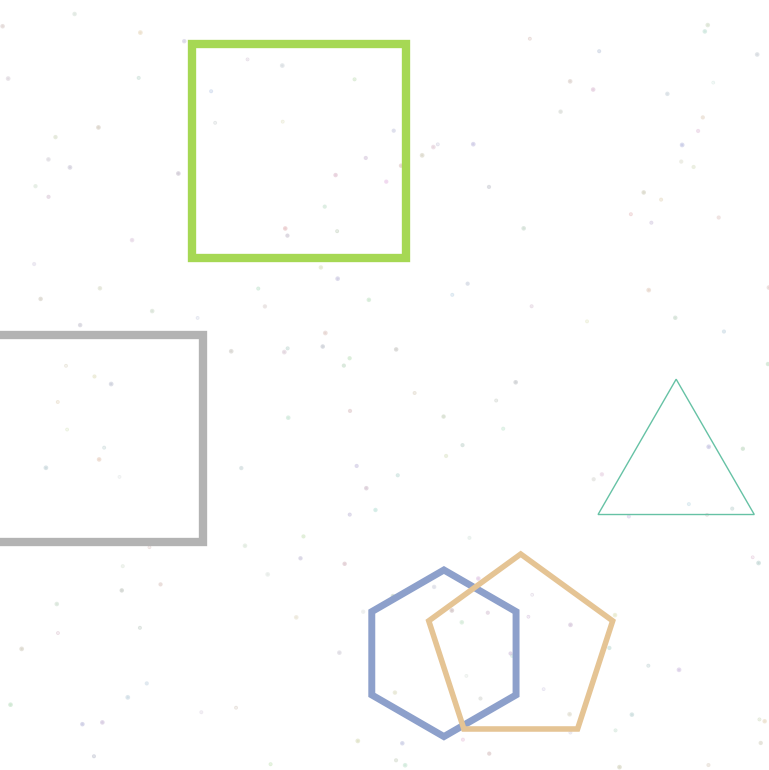[{"shape": "triangle", "thickness": 0.5, "radius": 0.59, "center": [0.878, 0.39]}, {"shape": "hexagon", "thickness": 2.5, "radius": 0.54, "center": [0.577, 0.152]}, {"shape": "square", "thickness": 3, "radius": 0.7, "center": [0.388, 0.804]}, {"shape": "pentagon", "thickness": 2, "radius": 0.63, "center": [0.676, 0.155]}, {"shape": "square", "thickness": 3, "radius": 0.67, "center": [0.13, 0.431]}]